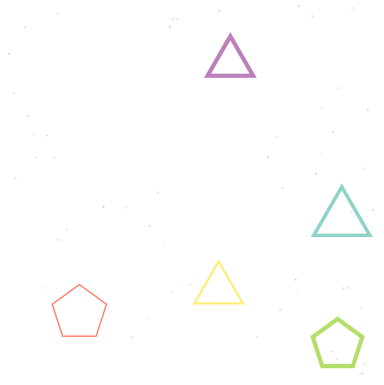[{"shape": "triangle", "thickness": 2.5, "radius": 0.42, "center": [0.888, 0.431]}, {"shape": "pentagon", "thickness": 1, "radius": 0.37, "center": [0.206, 0.187]}, {"shape": "pentagon", "thickness": 3, "radius": 0.34, "center": [0.877, 0.104]}, {"shape": "triangle", "thickness": 3, "radius": 0.34, "center": [0.598, 0.837]}, {"shape": "triangle", "thickness": 1.5, "radius": 0.36, "center": [0.568, 0.248]}]